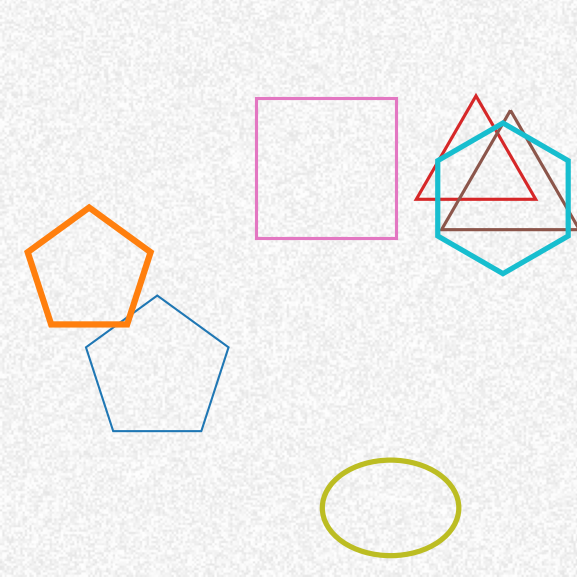[{"shape": "pentagon", "thickness": 1, "radius": 0.65, "center": [0.272, 0.358]}, {"shape": "pentagon", "thickness": 3, "radius": 0.56, "center": [0.154, 0.528]}, {"shape": "triangle", "thickness": 1.5, "radius": 0.6, "center": [0.824, 0.714]}, {"shape": "triangle", "thickness": 1.5, "radius": 0.69, "center": [0.884, 0.67]}, {"shape": "square", "thickness": 1.5, "radius": 0.6, "center": [0.564, 0.708]}, {"shape": "oval", "thickness": 2.5, "radius": 0.59, "center": [0.676, 0.12]}, {"shape": "hexagon", "thickness": 2.5, "radius": 0.65, "center": [0.871, 0.656]}]